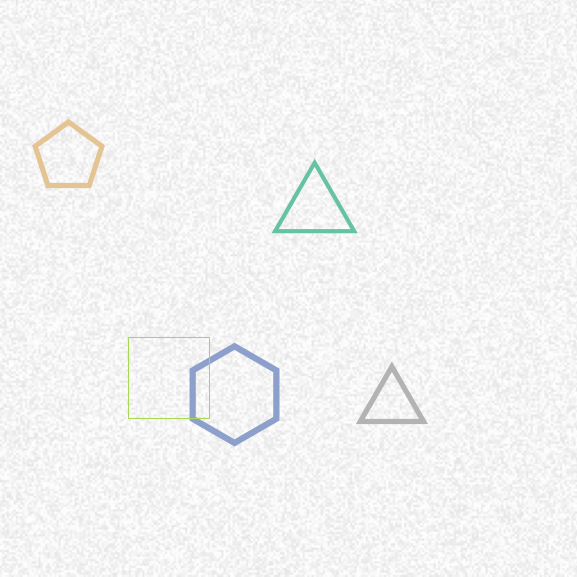[{"shape": "triangle", "thickness": 2, "radius": 0.4, "center": [0.545, 0.638]}, {"shape": "hexagon", "thickness": 3, "radius": 0.42, "center": [0.406, 0.316]}, {"shape": "square", "thickness": 0.5, "radius": 0.35, "center": [0.292, 0.346]}, {"shape": "pentagon", "thickness": 2.5, "radius": 0.3, "center": [0.119, 0.727]}, {"shape": "triangle", "thickness": 2.5, "radius": 0.32, "center": [0.679, 0.301]}]